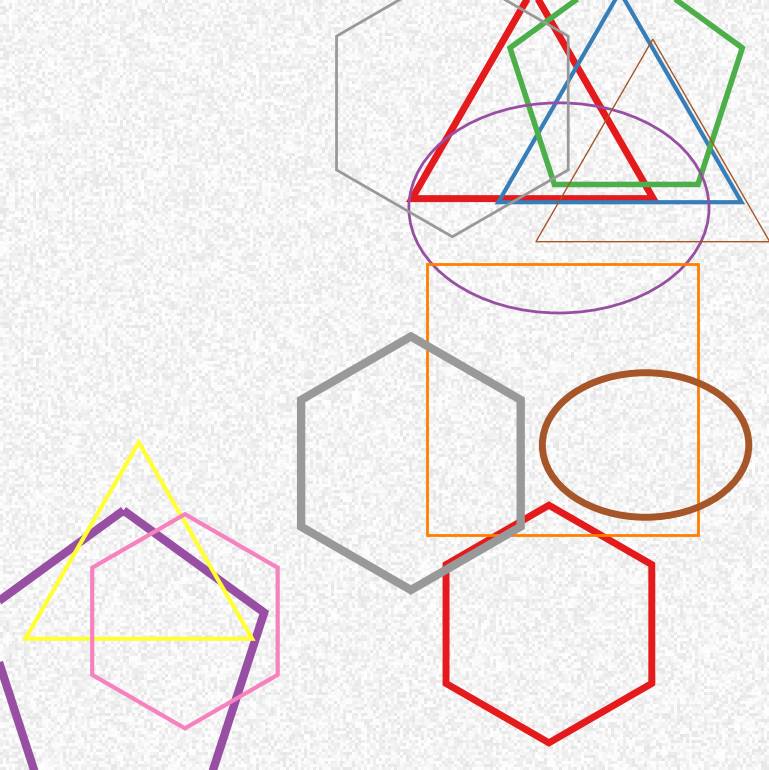[{"shape": "triangle", "thickness": 2.5, "radius": 0.9, "center": [0.692, 0.833]}, {"shape": "hexagon", "thickness": 2.5, "radius": 0.77, "center": [0.713, 0.19]}, {"shape": "triangle", "thickness": 1.5, "radius": 0.91, "center": [0.805, 0.829]}, {"shape": "pentagon", "thickness": 2, "radius": 0.79, "center": [0.813, 0.889]}, {"shape": "pentagon", "thickness": 3, "radius": 0.96, "center": [0.16, 0.145]}, {"shape": "oval", "thickness": 1, "radius": 0.97, "center": [0.726, 0.73]}, {"shape": "square", "thickness": 1, "radius": 0.88, "center": [0.73, 0.481]}, {"shape": "triangle", "thickness": 1.5, "radius": 0.85, "center": [0.18, 0.255]}, {"shape": "oval", "thickness": 2.5, "radius": 0.67, "center": [0.838, 0.422]}, {"shape": "triangle", "thickness": 0.5, "radius": 0.88, "center": [0.848, 0.774]}, {"shape": "hexagon", "thickness": 1.5, "radius": 0.7, "center": [0.24, 0.193]}, {"shape": "hexagon", "thickness": 3, "radius": 0.82, "center": [0.534, 0.398]}, {"shape": "hexagon", "thickness": 1, "radius": 0.87, "center": [0.587, 0.866]}]